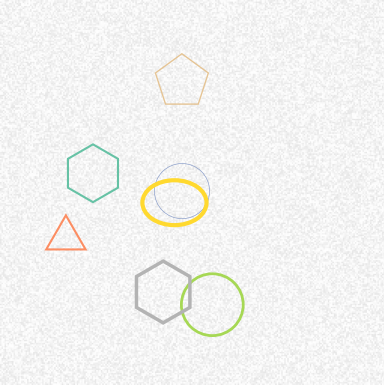[{"shape": "hexagon", "thickness": 1.5, "radius": 0.38, "center": [0.241, 0.55]}, {"shape": "triangle", "thickness": 1.5, "radius": 0.3, "center": [0.171, 0.382]}, {"shape": "circle", "thickness": 0.5, "radius": 0.36, "center": [0.473, 0.504]}, {"shape": "circle", "thickness": 2, "radius": 0.4, "center": [0.551, 0.209]}, {"shape": "oval", "thickness": 3, "radius": 0.42, "center": [0.453, 0.474]}, {"shape": "pentagon", "thickness": 1, "radius": 0.36, "center": [0.472, 0.788]}, {"shape": "hexagon", "thickness": 2.5, "radius": 0.4, "center": [0.424, 0.242]}]